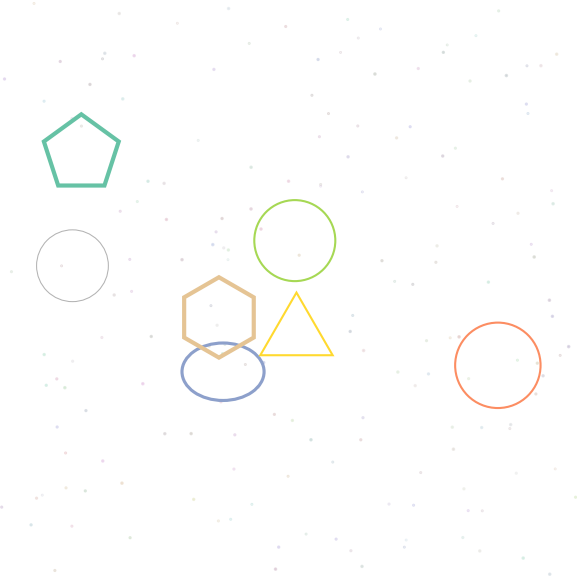[{"shape": "pentagon", "thickness": 2, "radius": 0.34, "center": [0.141, 0.733]}, {"shape": "circle", "thickness": 1, "radius": 0.37, "center": [0.862, 0.367]}, {"shape": "oval", "thickness": 1.5, "radius": 0.36, "center": [0.386, 0.355]}, {"shape": "circle", "thickness": 1, "radius": 0.35, "center": [0.51, 0.582]}, {"shape": "triangle", "thickness": 1, "radius": 0.36, "center": [0.513, 0.42]}, {"shape": "hexagon", "thickness": 2, "radius": 0.35, "center": [0.379, 0.449]}, {"shape": "circle", "thickness": 0.5, "radius": 0.31, "center": [0.125, 0.539]}]